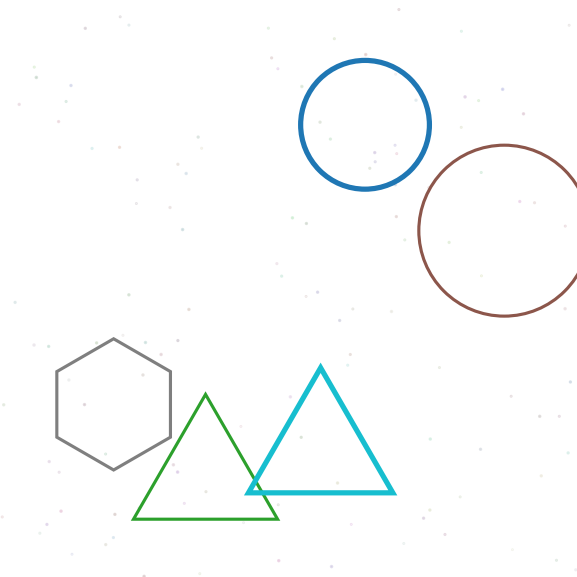[{"shape": "circle", "thickness": 2.5, "radius": 0.56, "center": [0.632, 0.783]}, {"shape": "triangle", "thickness": 1.5, "radius": 0.72, "center": [0.356, 0.172]}, {"shape": "circle", "thickness": 1.5, "radius": 0.74, "center": [0.873, 0.6]}, {"shape": "hexagon", "thickness": 1.5, "radius": 0.57, "center": [0.197, 0.299]}, {"shape": "triangle", "thickness": 2.5, "radius": 0.72, "center": [0.555, 0.218]}]